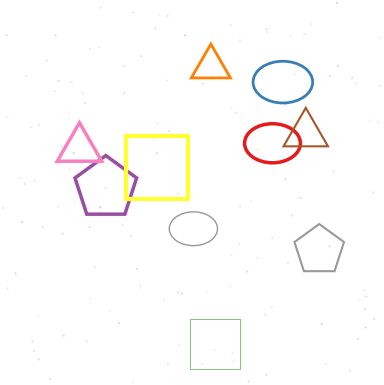[{"shape": "oval", "thickness": 2.5, "radius": 0.36, "center": [0.708, 0.628]}, {"shape": "oval", "thickness": 2, "radius": 0.39, "center": [0.735, 0.787]}, {"shape": "square", "thickness": 0.5, "radius": 0.32, "center": [0.559, 0.106]}, {"shape": "pentagon", "thickness": 2.5, "radius": 0.42, "center": [0.275, 0.512]}, {"shape": "triangle", "thickness": 2, "radius": 0.29, "center": [0.548, 0.827]}, {"shape": "square", "thickness": 3, "radius": 0.41, "center": [0.408, 0.565]}, {"shape": "triangle", "thickness": 1.5, "radius": 0.33, "center": [0.794, 0.653]}, {"shape": "triangle", "thickness": 2.5, "radius": 0.33, "center": [0.206, 0.615]}, {"shape": "oval", "thickness": 1, "radius": 0.31, "center": [0.502, 0.406]}, {"shape": "pentagon", "thickness": 1.5, "radius": 0.34, "center": [0.829, 0.35]}]